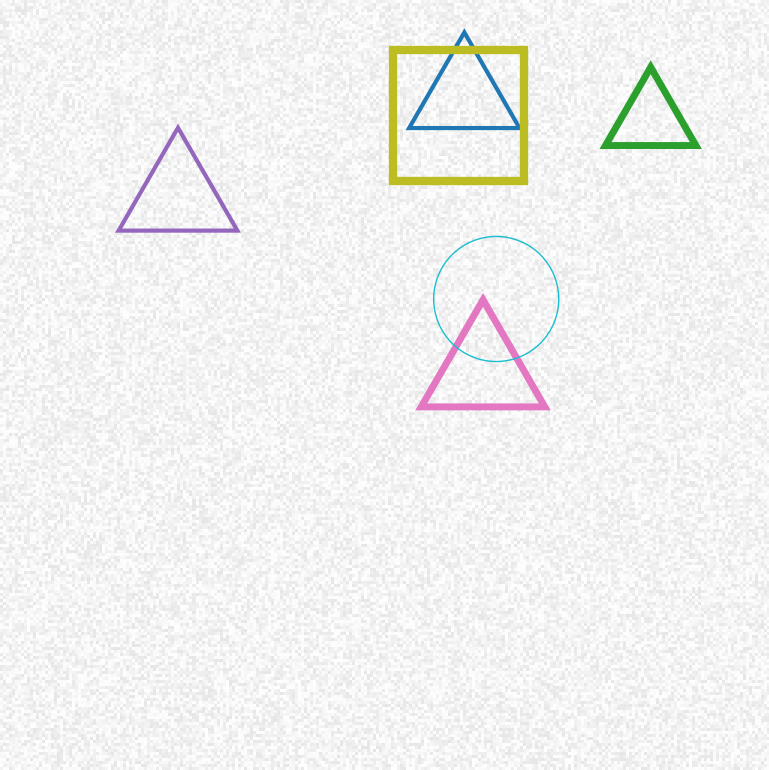[{"shape": "triangle", "thickness": 1.5, "radius": 0.41, "center": [0.603, 0.875]}, {"shape": "triangle", "thickness": 2.5, "radius": 0.34, "center": [0.845, 0.845]}, {"shape": "triangle", "thickness": 1.5, "radius": 0.45, "center": [0.231, 0.745]}, {"shape": "triangle", "thickness": 2.5, "radius": 0.46, "center": [0.627, 0.518]}, {"shape": "square", "thickness": 3, "radius": 0.43, "center": [0.596, 0.849]}, {"shape": "circle", "thickness": 0.5, "radius": 0.41, "center": [0.644, 0.612]}]